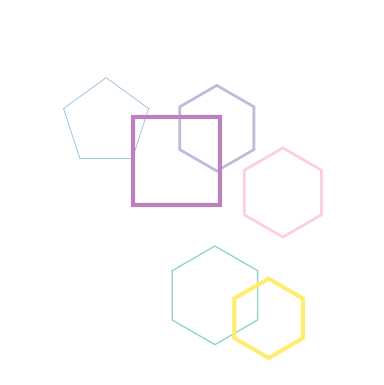[{"shape": "hexagon", "thickness": 1, "radius": 0.64, "center": [0.558, 0.233]}, {"shape": "hexagon", "thickness": 2, "radius": 0.56, "center": [0.563, 0.667]}, {"shape": "pentagon", "thickness": 0.5, "radius": 0.58, "center": [0.276, 0.682]}, {"shape": "hexagon", "thickness": 2, "radius": 0.58, "center": [0.735, 0.5]}, {"shape": "square", "thickness": 3, "radius": 0.57, "center": [0.458, 0.581]}, {"shape": "hexagon", "thickness": 3, "radius": 0.51, "center": [0.698, 0.173]}]